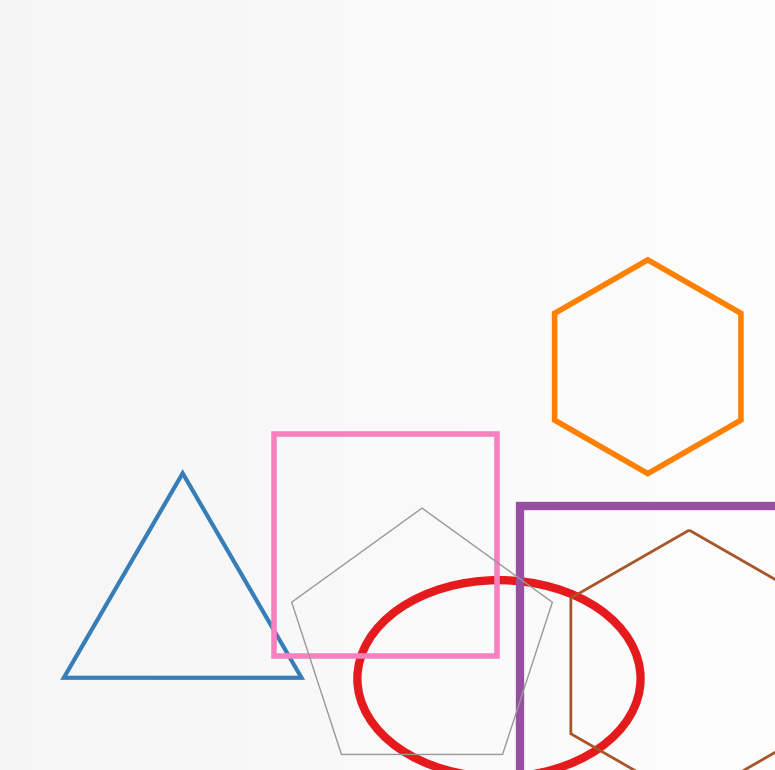[{"shape": "oval", "thickness": 3, "radius": 0.91, "center": [0.644, 0.119]}, {"shape": "triangle", "thickness": 1.5, "radius": 0.89, "center": [0.236, 0.208]}, {"shape": "square", "thickness": 3, "radius": 0.99, "center": [0.87, 0.145]}, {"shape": "hexagon", "thickness": 2, "radius": 0.69, "center": [0.836, 0.524]}, {"shape": "hexagon", "thickness": 1, "radius": 0.88, "center": [0.889, 0.135]}, {"shape": "square", "thickness": 2, "radius": 0.72, "center": [0.497, 0.292]}, {"shape": "pentagon", "thickness": 0.5, "radius": 0.88, "center": [0.545, 0.163]}]